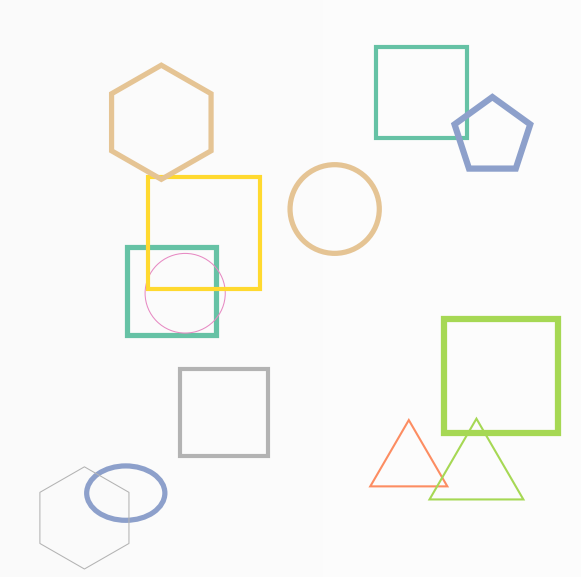[{"shape": "square", "thickness": 2, "radius": 0.39, "center": [0.725, 0.838]}, {"shape": "square", "thickness": 2.5, "radius": 0.38, "center": [0.295, 0.495]}, {"shape": "triangle", "thickness": 1, "radius": 0.38, "center": [0.703, 0.195]}, {"shape": "oval", "thickness": 2.5, "radius": 0.34, "center": [0.216, 0.145]}, {"shape": "pentagon", "thickness": 3, "radius": 0.34, "center": [0.847, 0.763]}, {"shape": "circle", "thickness": 0.5, "radius": 0.34, "center": [0.319, 0.491]}, {"shape": "square", "thickness": 3, "radius": 0.49, "center": [0.862, 0.348]}, {"shape": "triangle", "thickness": 1, "radius": 0.47, "center": [0.82, 0.181]}, {"shape": "square", "thickness": 2, "radius": 0.48, "center": [0.351, 0.596]}, {"shape": "circle", "thickness": 2.5, "radius": 0.38, "center": [0.576, 0.637]}, {"shape": "hexagon", "thickness": 2.5, "radius": 0.49, "center": [0.278, 0.787]}, {"shape": "hexagon", "thickness": 0.5, "radius": 0.44, "center": [0.145, 0.102]}, {"shape": "square", "thickness": 2, "radius": 0.38, "center": [0.385, 0.285]}]